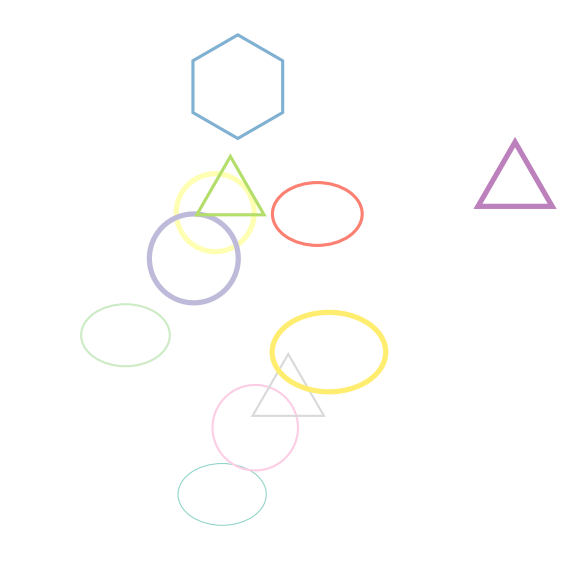[{"shape": "oval", "thickness": 0.5, "radius": 0.38, "center": [0.385, 0.143]}, {"shape": "circle", "thickness": 2.5, "radius": 0.34, "center": [0.373, 0.631]}, {"shape": "circle", "thickness": 2.5, "radius": 0.38, "center": [0.336, 0.552]}, {"shape": "oval", "thickness": 1.5, "radius": 0.39, "center": [0.549, 0.629]}, {"shape": "hexagon", "thickness": 1.5, "radius": 0.45, "center": [0.412, 0.849]}, {"shape": "triangle", "thickness": 1.5, "radius": 0.34, "center": [0.399, 0.661]}, {"shape": "circle", "thickness": 1, "radius": 0.37, "center": [0.442, 0.259]}, {"shape": "triangle", "thickness": 1, "radius": 0.36, "center": [0.499, 0.315]}, {"shape": "triangle", "thickness": 2.5, "radius": 0.37, "center": [0.892, 0.679]}, {"shape": "oval", "thickness": 1, "radius": 0.38, "center": [0.217, 0.419]}, {"shape": "oval", "thickness": 2.5, "radius": 0.49, "center": [0.57, 0.389]}]